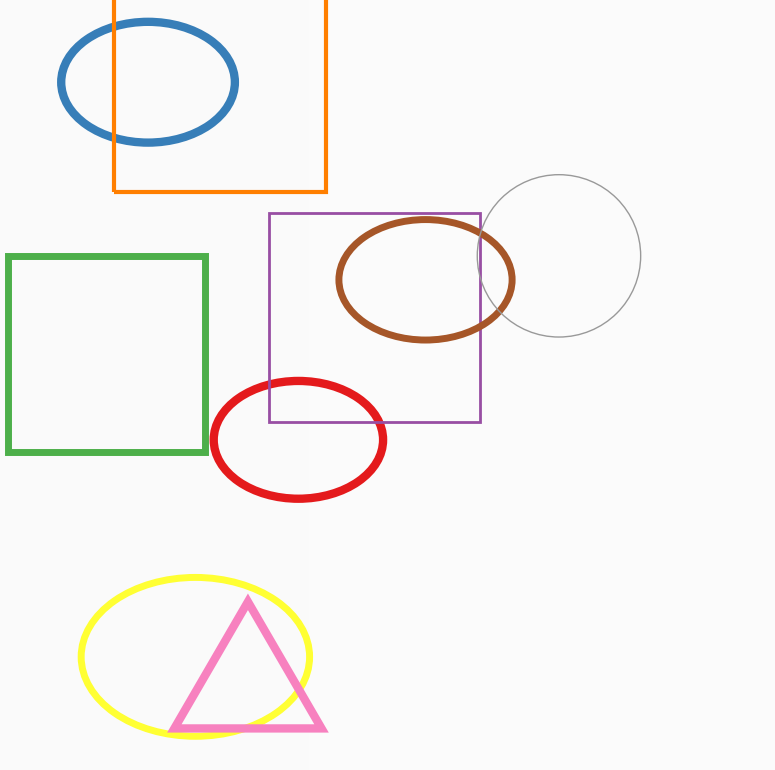[{"shape": "oval", "thickness": 3, "radius": 0.55, "center": [0.385, 0.429]}, {"shape": "oval", "thickness": 3, "radius": 0.56, "center": [0.191, 0.893]}, {"shape": "square", "thickness": 2.5, "radius": 0.64, "center": [0.137, 0.54]}, {"shape": "square", "thickness": 1, "radius": 0.68, "center": [0.483, 0.588]}, {"shape": "square", "thickness": 1.5, "radius": 0.69, "center": [0.284, 0.888]}, {"shape": "oval", "thickness": 2.5, "radius": 0.74, "center": [0.252, 0.147]}, {"shape": "oval", "thickness": 2.5, "radius": 0.56, "center": [0.549, 0.637]}, {"shape": "triangle", "thickness": 3, "radius": 0.55, "center": [0.32, 0.109]}, {"shape": "circle", "thickness": 0.5, "radius": 0.53, "center": [0.721, 0.668]}]